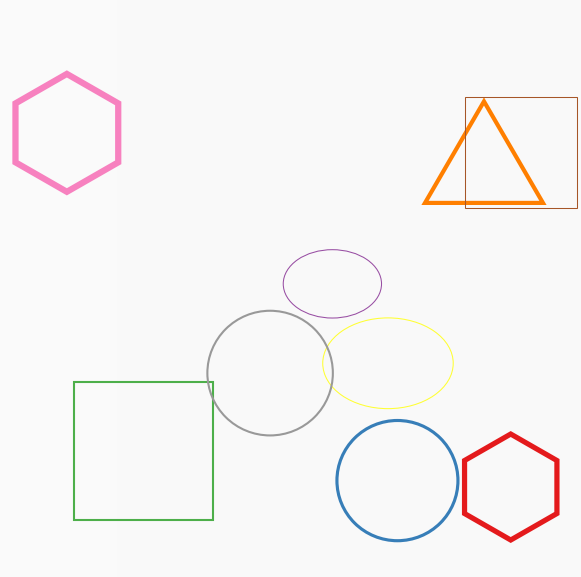[{"shape": "hexagon", "thickness": 2.5, "radius": 0.46, "center": [0.879, 0.156]}, {"shape": "circle", "thickness": 1.5, "radius": 0.52, "center": [0.684, 0.167]}, {"shape": "square", "thickness": 1, "radius": 0.59, "center": [0.247, 0.218]}, {"shape": "oval", "thickness": 0.5, "radius": 0.42, "center": [0.572, 0.508]}, {"shape": "triangle", "thickness": 2, "radius": 0.59, "center": [0.833, 0.706]}, {"shape": "oval", "thickness": 0.5, "radius": 0.56, "center": [0.667, 0.37]}, {"shape": "square", "thickness": 0.5, "radius": 0.48, "center": [0.897, 0.735]}, {"shape": "hexagon", "thickness": 3, "radius": 0.51, "center": [0.115, 0.769]}, {"shape": "circle", "thickness": 1, "radius": 0.54, "center": [0.465, 0.353]}]